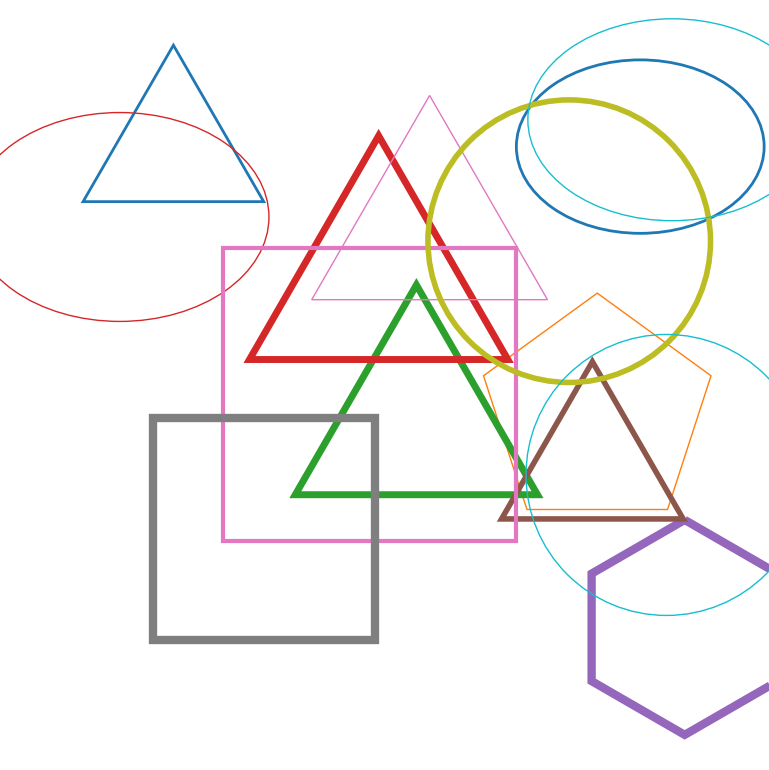[{"shape": "triangle", "thickness": 1, "radius": 0.68, "center": [0.225, 0.806]}, {"shape": "oval", "thickness": 1, "radius": 0.8, "center": [0.831, 0.81]}, {"shape": "pentagon", "thickness": 0.5, "radius": 0.78, "center": [0.776, 0.464]}, {"shape": "triangle", "thickness": 2.5, "radius": 0.91, "center": [0.541, 0.448]}, {"shape": "triangle", "thickness": 2.5, "radius": 0.97, "center": [0.492, 0.63]}, {"shape": "oval", "thickness": 0.5, "radius": 0.97, "center": [0.156, 0.718]}, {"shape": "hexagon", "thickness": 3, "radius": 0.7, "center": [0.889, 0.185]}, {"shape": "triangle", "thickness": 2, "radius": 0.68, "center": [0.769, 0.394]}, {"shape": "triangle", "thickness": 0.5, "radius": 0.88, "center": [0.558, 0.699]}, {"shape": "square", "thickness": 1.5, "radius": 0.95, "center": [0.48, 0.488]}, {"shape": "square", "thickness": 3, "radius": 0.72, "center": [0.343, 0.313]}, {"shape": "circle", "thickness": 2, "radius": 0.92, "center": [0.739, 0.687]}, {"shape": "oval", "thickness": 0.5, "radius": 0.94, "center": [0.873, 0.844]}, {"shape": "circle", "thickness": 0.5, "radius": 0.91, "center": [0.866, 0.383]}]